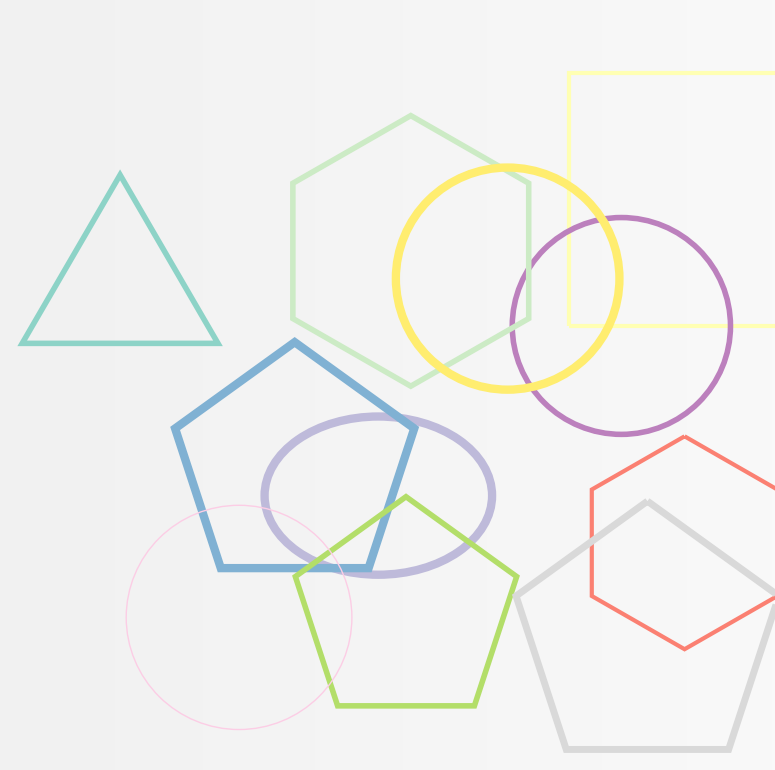[{"shape": "triangle", "thickness": 2, "radius": 0.73, "center": [0.155, 0.627]}, {"shape": "square", "thickness": 1.5, "radius": 0.82, "center": [0.898, 0.741]}, {"shape": "oval", "thickness": 3, "radius": 0.73, "center": [0.488, 0.356]}, {"shape": "hexagon", "thickness": 1.5, "radius": 0.69, "center": [0.883, 0.295]}, {"shape": "pentagon", "thickness": 3, "radius": 0.81, "center": [0.38, 0.393]}, {"shape": "pentagon", "thickness": 2, "radius": 0.75, "center": [0.524, 0.205]}, {"shape": "circle", "thickness": 0.5, "radius": 0.73, "center": [0.308, 0.198]}, {"shape": "pentagon", "thickness": 2.5, "radius": 0.89, "center": [0.835, 0.171]}, {"shape": "circle", "thickness": 2, "radius": 0.7, "center": [0.802, 0.577]}, {"shape": "hexagon", "thickness": 2, "radius": 0.88, "center": [0.53, 0.674]}, {"shape": "circle", "thickness": 3, "radius": 0.72, "center": [0.655, 0.638]}]